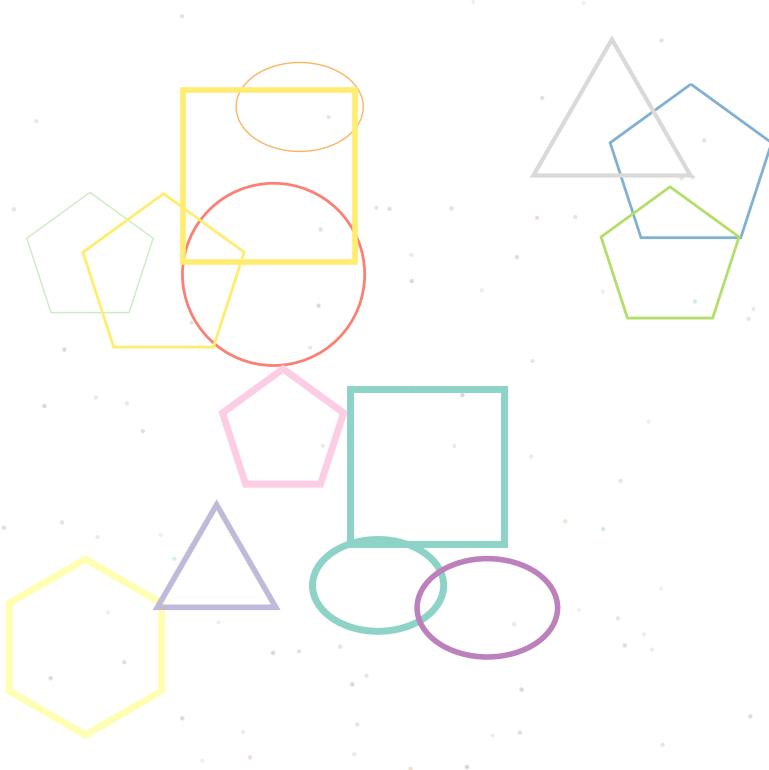[{"shape": "oval", "thickness": 2.5, "radius": 0.43, "center": [0.491, 0.24]}, {"shape": "square", "thickness": 2.5, "radius": 0.5, "center": [0.554, 0.394]}, {"shape": "hexagon", "thickness": 2.5, "radius": 0.57, "center": [0.111, 0.16]}, {"shape": "triangle", "thickness": 2, "radius": 0.44, "center": [0.281, 0.256]}, {"shape": "circle", "thickness": 1, "radius": 0.59, "center": [0.355, 0.644]}, {"shape": "pentagon", "thickness": 1, "radius": 0.55, "center": [0.897, 0.78]}, {"shape": "oval", "thickness": 0.5, "radius": 0.41, "center": [0.389, 0.861]}, {"shape": "pentagon", "thickness": 1, "radius": 0.47, "center": [0.87, 0.663]}, {"shape": "pentagon", "thickness": 2.5, "radius": 0.41, "center": [0.368, 0.438]}, {"shape": "triangle", "thickness": 1.5, "radius": 0.59, "center": [0.795, 0.831]}, {"shape": "oval", "thickness": 2, "radius": 0.46, "center": [0.633, 0.211]}, {"shape": "pentagon", "thickness": 0.5, "radius": 0.43, "center": [0.117, 0.664]}, {"shape": "square", "thickness": 2, "radius": 0.56, "center": [0.35, 0.771]}, {"shape": "pentagon", "thickness": 1, "radius": 0.55, "center": [0.212, 0.638]}]